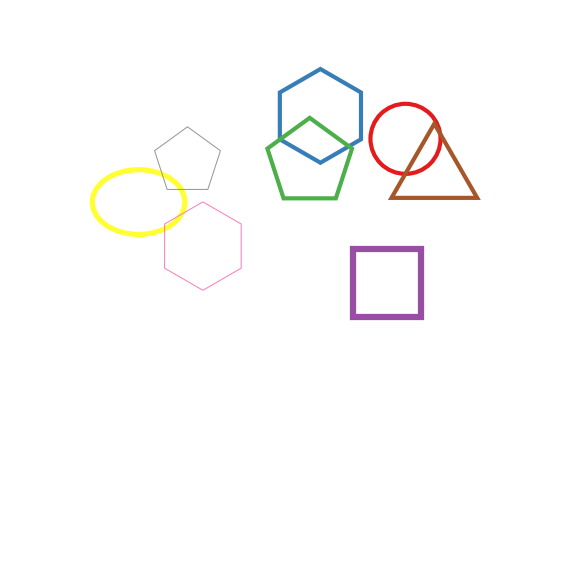[{"shape": "circle", "thickness": 2, "radius": 0.3, "center": [0.702, 0.759]}, {"shape": "hexagon", "thickness": 2, "radius": 0.41, "center": [0.555, 0.798]}, {"shape": "pentagon", "thickness": 2, "radius": 0.39, "center": [0.536, 0.718]}, {"shape": "square", "thickness": 3, "radius": 0.29, "center": [0.67, 0.509]}, {"shape": "oval", "thickness": 2.5, "radius": 0.4, "center": [0.24, 0.649]}, {"shape": "triangle", "thickness": 2, "radius": 0.43, "center": [0.752, 0.699]}, {"shape": "hexagon", "thickness": 0.5, "radius": 0.38, "center": [0.351, 0.573]}, {"shape": "pentagon", "thickness": 0.5, "radius": 0.3, "center": [0.325, 0.72]}]